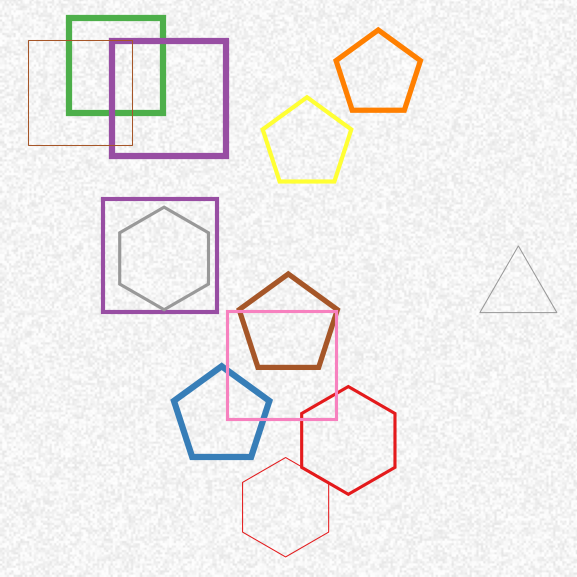[{"shape": "hexagon", "thickness": 1.5, "radius": 0.47, "center": [0.603, 0.236]}, {"shape": "hexagon", "thickness": 0.5, "radius": 0.43, "center": [0.495, 0.121]}, {"shape": "pentagon", "thickness": 3, "radius": 0.43, "center": [0.384, 0.278]}, {"shape": "square", "thickness": 3, "radius": 0.41, "center": [0.201, 0.886]}, {"shape": "square", "thickness": 2, "radius": 0.49, "center": [0.277, 0.557]}, {"shape": "square", "thickness": 3, "radius": 0.5, "center": [0.293, 0.828]}, {"shape": "pentagon", "thickness": 2.5, "radius": 0.38, "center": [0.655, 0.87]}, {"shape": "pentagon", "thickness": 2, "radius": 0.4, "center": [0.532, 0.75]}, {"shape": "pentagon", "thickness": 2.5, "radius": 0.45, "center": [0.499, 0.435]}, {"shape": "square", "thickness": 0.5, "radius": 0.45, "center": [0.138, 0.839]}, {"shape": "square", "thickness": 1.5, "radius": 0.47, "center": [0.487, 0.367]}, {"shape": "hexagon", "thickness": 1.5, "radius": 0.44, "center": [0.284, 0.552]}, {"shape": "triangle", "thickness": 0.5, "radius": 0.39, "center": [0.898, 0.496]}]